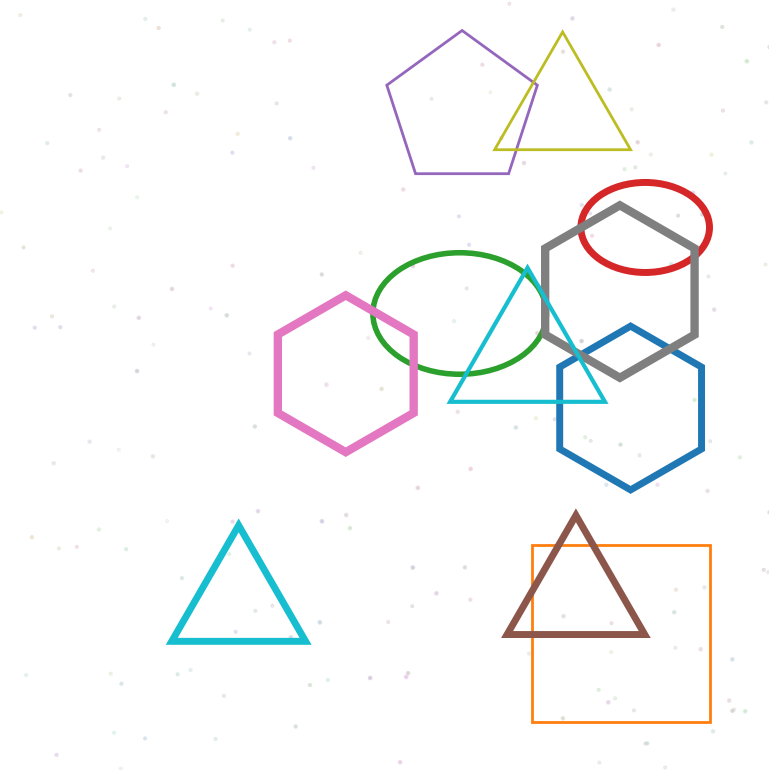[{"shape": "hexagon", "thickness": 2.5, "radius": 0.53, "center": [0.819, 0.47]}, {"shape": "square", "thickness": 1, "radius": 0.58, "center": [0.807, 0.177]}, {"shape": "oval", "thickness": 2, "radius": 0.56, "center": [0.597, 0.593]}, {"shape": "oval", "thickness": 2.5, "radius": 0.42, "center": [0.838, 0.705]}, {"shape": "pentagon", "thickness": 1, "radius": 0.51, "center": [0.6, 0.858]}, {"shape": "triangle", "thickness": 2.5, "radius": 0.52, "center": [0.748, 0.228]}, {"shape": "hexagon", "thickness": 3, "radius": 0.51, "center": [0.449, 0.515]}, {"shape": "hexagon", "thickness": 3, "radius": 0.56, "center": [0.805, 0.621]}, {"shape": "triangle", "thickness": 1, "radius": 0.51, "center": [0.731, 0.857]}, {"shape": "triangle", "thickness": 1.5, "radius": 0.58, "center": [0.685, 0.536]}, {"shape": "triangle", "thickness": 2.5, "radius": 0.5, "center": [0.31, 0.217]}]